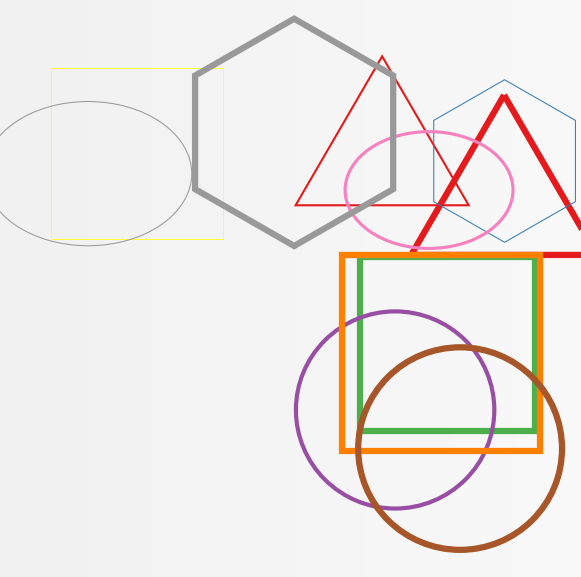[{"shape": "triangle", "thickness": 1, "radius": 0.86, "center": [0.657, 0.73]}, {"shape": "triangle", "thickness": 3, "radius": 0.92, "center": [0.867, 0.65]}, {"shape": "hexagon", "thickness": 0.5, "radius": 0.7, "center": [0.868, 0.72]}, {"shape": "square", "thickness": 3, "radius": 0.75, "center": [0.77, 0.404]}, {"shape": "circle", "thickness": 2, "radius": 0.85, "center": [0.68, 0.289]}, {"shape": "square", "thickness": 3, "radius": 0.85, "center": [0.759, 0.388]}, {"shape": "square", "thickness": 0.5, "radius": 0.74, "center": [0.235, 0.734]}, {"shape": "circle", "thickness": 3, "radius": 0.88, "center": [0.792, 0.222]}, {"shape": "oval", "thickness": 1.5, "radius": 0.72, "center": [0.738, 0.67]}, {"shape": "oval", "thickness": 0.5, "radius": 0.89, "center": [0.151, 0.698]}, {"shape": "hexagon", "thickness": 3, "radius": 0.98, "center": [0.506, 0.77]}]